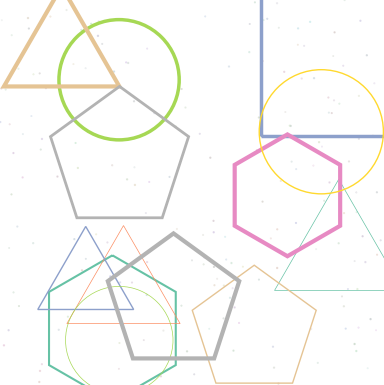[{"shape": "hexagon", "thickness": 1.5, "radius": 0.95, "center": [0.292, 0.147]}, {"shape": "triangle", "thickness": 0.5, "radius": 0.96, "center": [0.88, 0.342]}, {"shape": "triangle", "thickness": 0.5, "radius": 0.85, "center": [0.321, 0.244]}, {"shape": "square", "thickness": 2.5, "radius": 0.89, "center": [0.856, 0.826]}, {"shape": "triangle", "thickness": 1, "radius": 0.72, "center": [0.223, 0.268]}, {"shape": "hexagon", "thickness": 3, "radius": 0.79, "center": [0.747, 0.493]}, {"shape": "circle", "thickness": 0.5, "radius": 0.7, "center": [0.31, 0.117]}, {"shape": "circle", "thickness": 2.5, "radius": 0.78, "center": [0.309, 0.793]}, {"shape": "circle", "thickness": 1, "radius": 0.81, "center": [0.835, 0.658]}, {"shape": "pentagon", "thickness": 1, "radius": 0.85, "center": [0.66, 0.142]}, {"shape": "triangle", "thickness": 3, "radius": 0.87, "center": [0.16, 0.862]}, {"shape": "pentagon", "thickness": 2, "radius": 0.94, "center": [0.311, 0.587]}, {"shape": "pentagon", "thickness": 3, "radius": 0.9, "center": [0.451, 0.214]}]